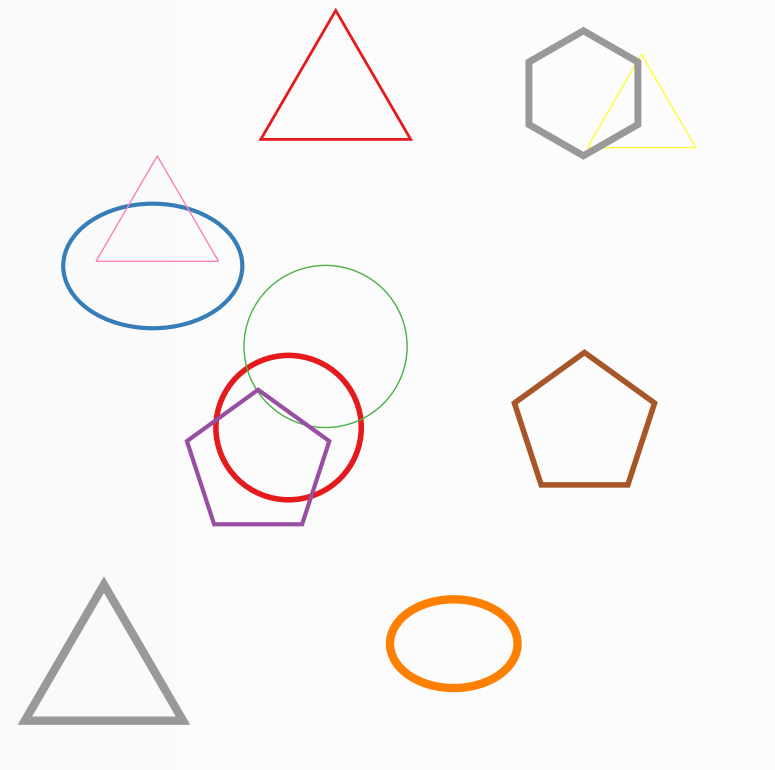[{"shape": "circle", "thickness": 2, "radius": 0.47, "center": [0.372, 0.445]}, {"shape": "triangle", "thickness": 1, "radius": 0.56, "center": [0.433, 0.875]}, {"shape": "oval", "thickness": 1.5, "radius": 0.58, "center": [0.197, 0.655]}, {"shape": "circle", "thickness": 0.5, "radius": 0.53, "center": [0.42, 0.55]}, {"shape": "pentagon", "thickness": 1.5, "radius": 0.48, "center": [0.333, 0.397]}, {"shape": "oval", "thickness": 3, "radius": 0.41, "center": [0.586, 0.164]}, {"shape": "triangle", "thickness": 0.5, "radius": 0.4, "center": [0.828, 0.849]}, {"shape": "pentagon", "thickness": 2, "radius": 0.48, "center": [0.754, 0.447]}, {"shape": "triangle", "thickness": 0.5, "radius": 0.46, "center": [0.203, 0.706]}, {"shape": "triangle", "thickness": 3, "radius": 0.59, "center": [0.134, 0.123]}, {"shape": "hexagon", "thickness": 2.5, "radius": 0.41, "center": [0.753, 0.879]}]